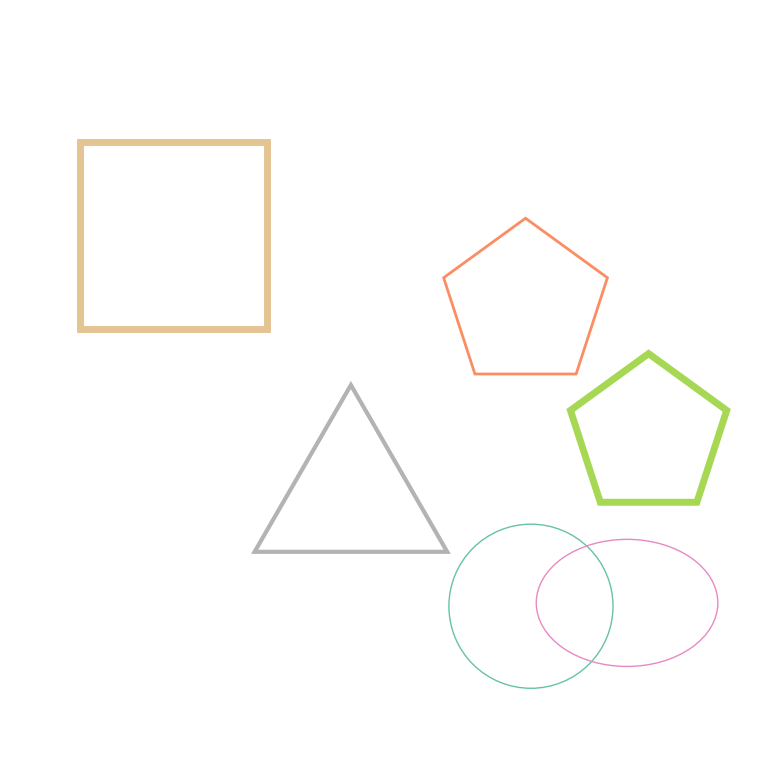[{"shape": "circle", "thickness": 0.5, "radius": 0.53, "center": [0.69, 0.213]}, {"shape": "pentagon", "thickness": 1, "radius": 0.56, "center": [0.683, 0.605]}, {"shape": "oval", "thickness": 0.5, "radius": 0.59, "center": [0.814, 0.217]}, {"shape": "pentagon", "thickness": 2.5, "radius": 0.53, "center": [0.842, 0.434]}, {"shape": "square", "thickness": 2.5, "radius": 0.61, "center": [0.225, 0.694]}, {"shape": "triangle", "thickness": 1.5, "radius": 0.72, "center": [0.456, 0.356]}]